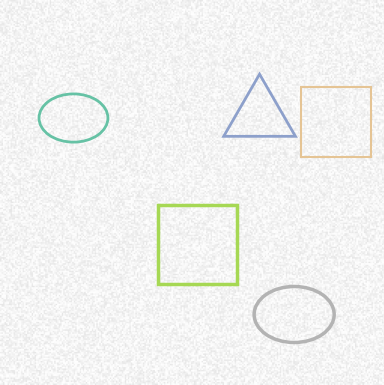[{"shape": "oval", "thickness": 2, "radius": 0.45, "center": [0.191, 0.693]}, {"shape": "triangle", "thickness": 2, "radius": 0.54, "center": [0.674, 0.7]}, {"shape": "square", "thickness": 2.5, "radius": 0.51, "center": [0.513, 0.365]}, {"shape": "square", "thickness": 1.5, "radius": 0.46, "center": [0.873, 0.683]}, {"shape": "oval", "thickness": 2.5, "radius": 0.52, "center": [0.764, 0.183]}]